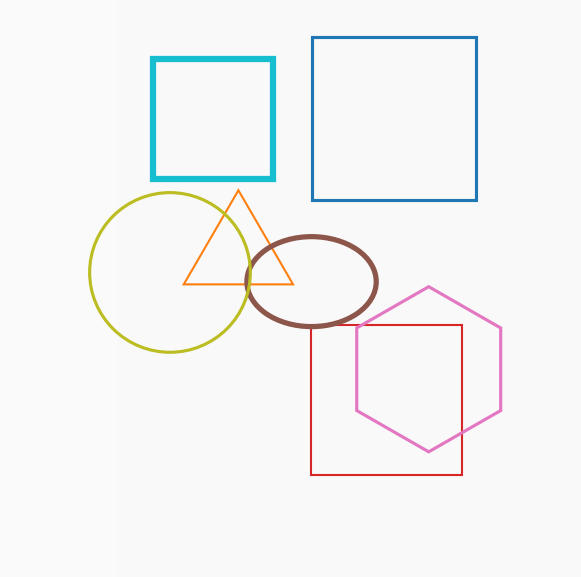[{"shape": "square", "thickness": 1.5, "radius": 0.71, "center": [0.679, 0.795]}, {"shape": "triangle", "thickness": 1, "radius": 0.54, "center": [0.41, 0.561]}, {"shape": "square", "thickness": 1, "radius": 0.65, "center": [0.665, 0.307]}, {"shape": "oval", "thickness": 2.5, "radius": 0.56, "center": [0.536, 0.511]}, {"shape": "hexagon", "thickness": 1.5, "radius": 0.71, "center": [0.738, 0.36]}, {"shape": "circle", "thickness": 1.5, "radius": 0.69, "center": [0.292, 0.527]}, {"shape": "square", "thickness": 3, "radius": 0.52, "center": [0.367, 0.793]}]